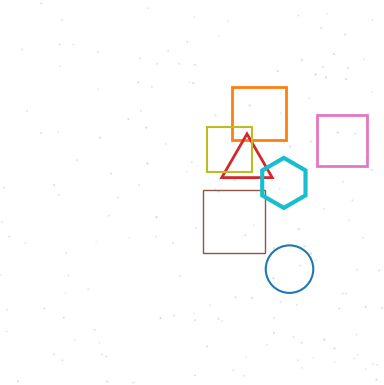[{"shape": "circle", "thickness": 1.5, "radius": 0.31, "center": [0.752, 0.301]}, {"shape": "square", "thickness": 2, "radius": 0.35, "center": [0.672, 0.705]}, {"shape": "triangle", "thickness": 2, "radius": 0.38, "center": [0.642, 0.577]}, {"shape": "square", "thickness": 1, "radius": 0.41, "center": [0.608, 0.424]}, {"shape": "square", "thickness": 2, "radius": 0.33, "center": [0.889, 0.636]}, {"shape": "square", "thickness": 1.5, "radius": 0.29, "center": [0.597, 0.612]}, {"shape": "hexagon", "thickness": 3, "radius": 0.32, "center": [0.737, 0.525]}]